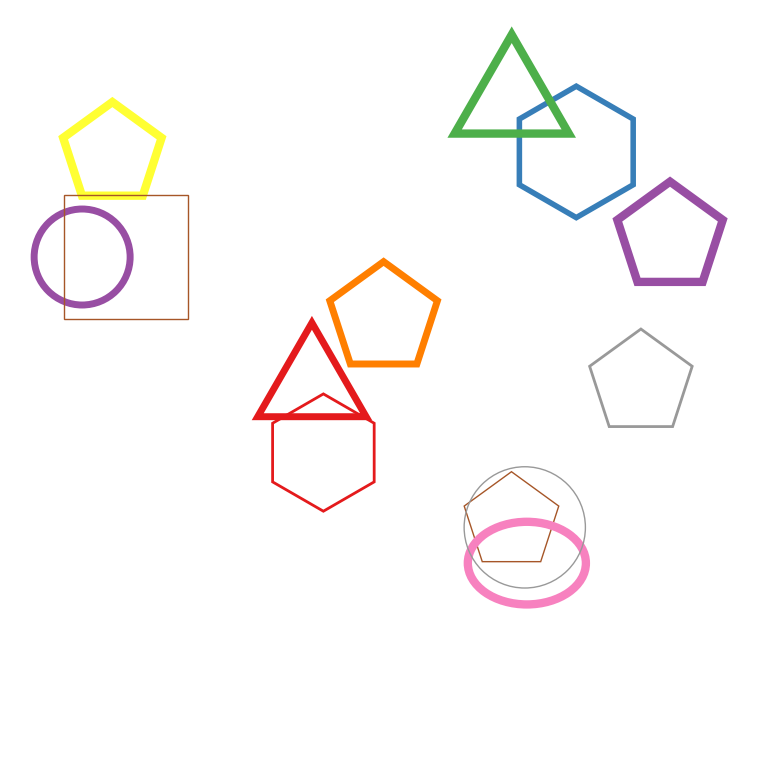[{"shape": "triangle", "thickness": 2.5, "radius": 0.41, "center": [0.405, 0.499]}, {"shape": "hexagon", "thickness": 1, "radius": 0.38, "center": [0.42, 0.412]}, {"shape": "hexagon", "thickness": 2, "radius": 0.43, "center": [0.748, 0.803]}, {"shape": "triangle", "thickness": 3, "radius": 0.43, "center": [0.665, 0.869]}, {"shape": "pentagon", "thickness": 3, "radius": 0.36, "center": [0.87, 0.692]}, {"shape": "circle", "thickness": 2.5, "radius": 0.31, "center": [0.107, 0.666]}, {"shape": "pentagon", "thickness": 2.5, "radius": 0.37, "center": [0.498, 0.587]}, {"shape": "pentagon", "thickness": 3, "radius": 0.34, "center": [0.146, 0.8]}, {"shape": "square", "thickness": 0.5, "radius": 0.4, "center": [0.164, 0.667]}, {"shape": "pentagon", "thickness": 0.5, "radius": 0.32, "center": [0.664, 0.323]}, {"shape": "oval", "thickness": 3, "radius": 0.38, "center": [0.684, 0.269]}, {"shape": "pentagon", "thickness": 1, "radius": 0.35, "center": [0.832, 0.503]}, {"shape": "circle", "thickness": 0.5, "radius": 0.39, "center": [0.682, 0.315]}]